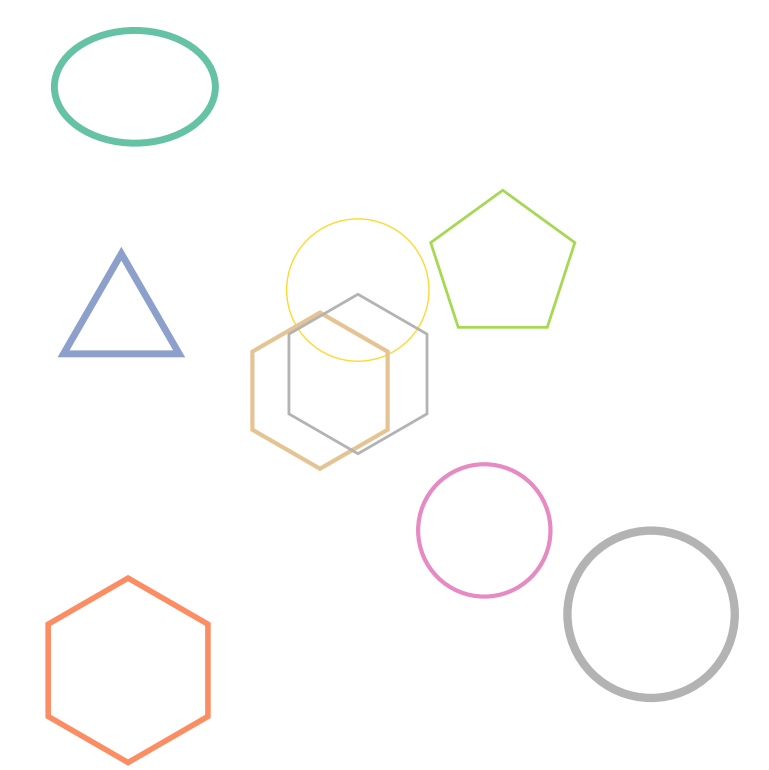[{"shape": "oval", "thickness": 2.5, "radius": 0.52, "center": [0.175, 0.887]}, {"shape": "hexagon", "thickness": 2, "radius": 0.6, "center": [0.166, 0.129]}, {"shape": "triangle", "thickness": 2.5, "radius": 0.43, "center": [0.158, 0.584]}, {"shape": "circle", "thickness": 1.5, "radius": 0.43, "center": [0.629, 0.311]}, {"shape": "pentagon", "thickness": 1, "radius": 0.49, "center": [0.653, 0.655]}, {"shape": "circle", "thickness": 0.5, "radius": 0.46, "center": [0.465, 0.623]}, {"shape": "hexagon", "thickness": 1.5, "radius": 0.51, "center": [0.416, 0.493]}, {"shape": "hexagon", "thickness": 1, "radius": 0.52, "center": [0.465, 0.514]}, {"shape": "circle", "thickness": 3, "radius": 0.54, "center": [0.846, 0.202]}]